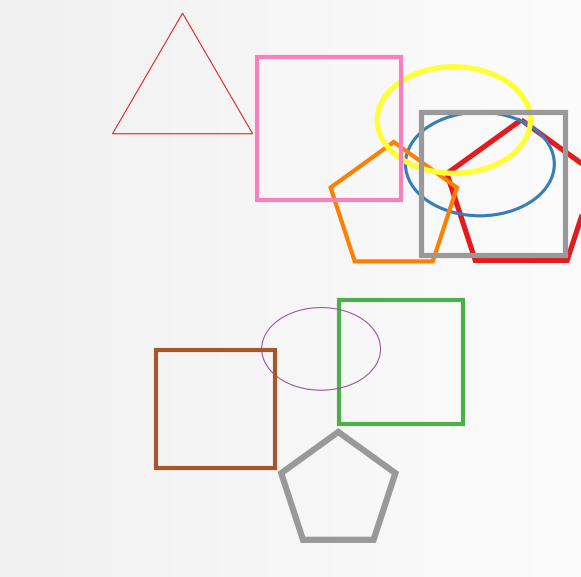[{"shape": "triangle", "thickness": 0.5, "radius": 0.7, "center": [0.314, 0.837]}, {"shape": "pentagon", "thickness": 2.5, "radius": 0.67, "center": [0.897, 0.657]}, {"shape": "oval", "thickness": 1.5, "radius": 0.64, "center": [0.826, 0.715]}, {"shape": "square", "thickness": 2, "radius": 0.54, "center": [0.69, 0.372]}, {"shape": "oval", "thickness": 0.5, "radius": 0.51, "center": [0.552, 0.395]}, {"shape": "pentagon", "thickness": 2, "radius": 0.57, "center": [0.677, 0.639]}, {"shape": "oval", "thickness": 2.5, "radius": 0.66, "center": [0.781, 0.791]}, {"shape": "square", "thickness": 2, "radius": 0.51, "center": [0.371, 0.291]}, {"shape": "square", "thickness": 2, "radius": 0.62, "center": [0.566, 0.776]}, {"shape": "pentagon", "thickness": 3, "radius": 0.52, "center": [0.582, 0.148]}, {"shape": "square", "thickness": 2.5, "radius": 0.62, "center": [0.848, 0.682]}]